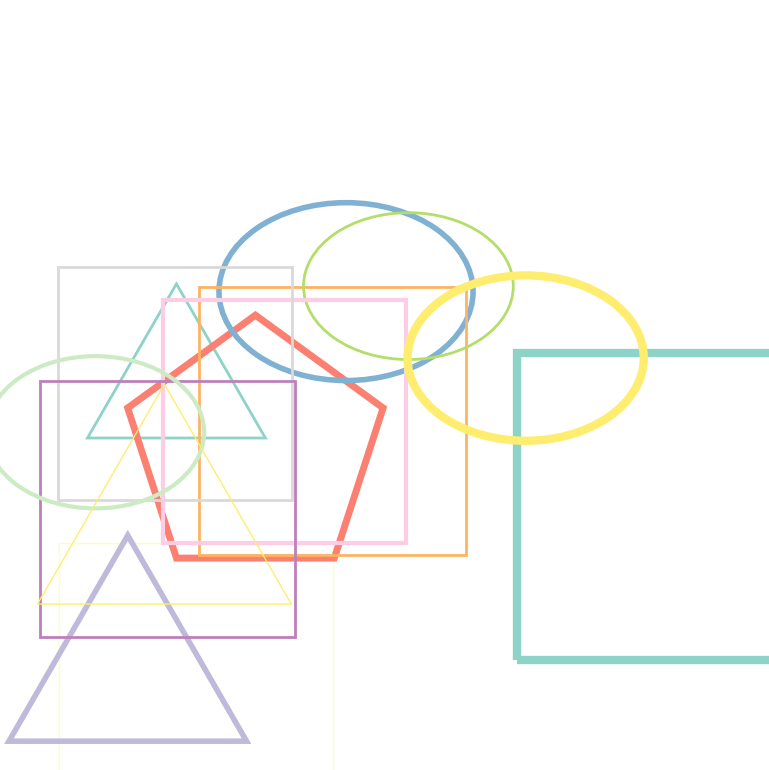[{"shape": "square", "thickness": 3, "radius": 1.0, "center": [0.87, 0.342]}, {"shape": "triangle", "thickness": 1, "radius": 0.67, "center": [0.229, 0.498]}, {"shape": "square", "thickness": 0.5, "radius": 0.89, "center": [0.254, 0.117]}, {"shape": "triangle", "thickness": 2, "radius": 0.89, "center": [0.166, 0.127]}, {"shape": "pentagon", "thickness": 2.5, "radius": 0.87, "center": [0.332, 0.416]}, {"shape": "oval", "thickness": 2, "radius": 0.82, "center": [0.449, 0.621]}, {"shape": "square", "thickness": 1, "radius": 0.87, "center": [0.432, 0.453]}, {"shape": "oval", "thickness": 1, "radius": 0.68, "center": [0.53, 0.628]}, {"shape": "square", "thickness": 1.5, "radius": 0.79, "center": [0.369, 0.452]}, {"shape": "square", "thickness": 1, "radius": 0.76, "center": [0.227, 0.502]}, {"shape": "square", "thickness": 1, "radius": 0.83, "center": [0.217, 0.339]}, {"shape": "oval", "thickness": 1.5, "radius": 0.71, "center": [0.124, 0.439]}, {"shape": "oval", "thickness": 3, "radius": 0.77, "center": [0.683, 0.535]}, {"shape": "triangle", "thickness": 0.5, "radius": 0.95, "center": [0.214, 0.311]}]